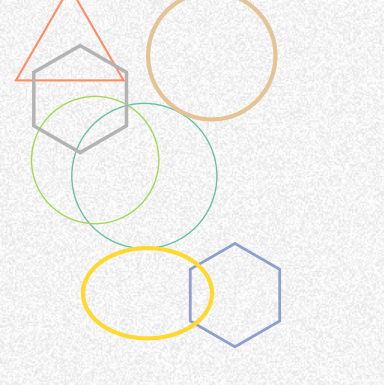[{"shape": "circle", "thickness": 1, "radius": 0.94, "center": [0.375, 0.543]}, {"shape": "triangle", "thickness": 1.5, "radius": 0.81, "center": [0.181, 0.872]}, {"shape": "hexagon", "thickness": 2, "radius": 0.67, "center": [0.61, 0.233]}, {"shape": "circle", "thickness": 1, "radius": 0.83, "center": [0.247, 0.584]}, {"shape": "oval", "thickness": 3, "radius": 0.84, "center": [0.383, 0.238]}, {"shape": "circle", "thickness": 3, "radius": 0.83, "center": [0.55, 0.855]}, {"shape": "hexagon", "thickness": 2.5, "radius": 0.69, "center": [0.208, 0.743]}]